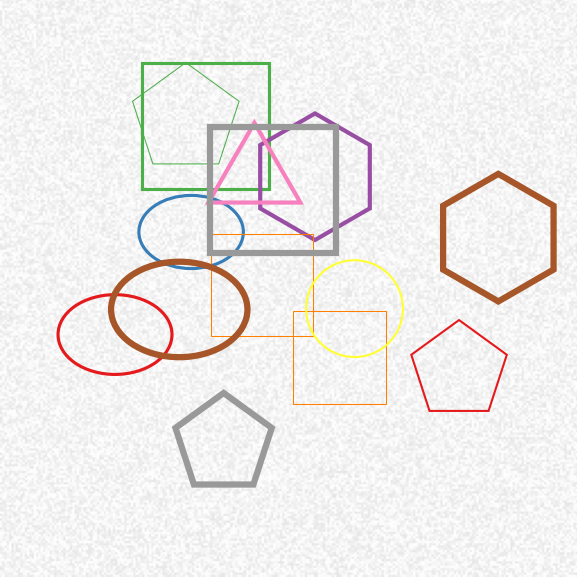[{"shape": "pentagon", "thickness": 1, "radius": 0.43, "center": [0.795, 0.358]}, {"shape": "oval", "thickness": 1.5, "radius": 0.49, "center": [0.199, 0.42]}, {"shape": "oval", "thickness": 1.5, "radius": 0.45, "center": [0.331, 0.597]}, {"shape": "pentagon", "thickness": 0.5, "radius": 0.48, "center": [0.322, 0.794]}, {"shape": "square", "thickness": 1.5, "radius": 0.55, "center": [0.356, 0.781]}, {"shape": "hexagon", "thickness": 2, "radius": 0.55, "center": [0.545, 0.693]}, {"shape": "square", "thickness": 0.5, "radius": 0.4, "center": [0.588, 0.381]}, {"shape": "square", "thickness": 0.5, "radius": 0.44, "center": [0.454, 0.505]}, {"shape": "circle", "thickness": 1, "radius": 0.42, "center": [0.614, 0.465]}, {"shape": "oval", "thickness": 3, "radius": 0.59, "center": [0.31, 0.463]}, {"shape": "hexagon", "thickness": 3, "radius": 0.55, "center": [0.863, 0.588]}, {"shape": "triangle", "thickness": 2, "radius": 0.46, "center": [0.441, 0.694]}, {"shape": "pentagon", "thickness": 3, "radius": 0.44, "center": [0.387, 0.231]}, {"shape": "square", "thickness": 3, "radius": 0.55, "center": [0.473, 0.67]}]